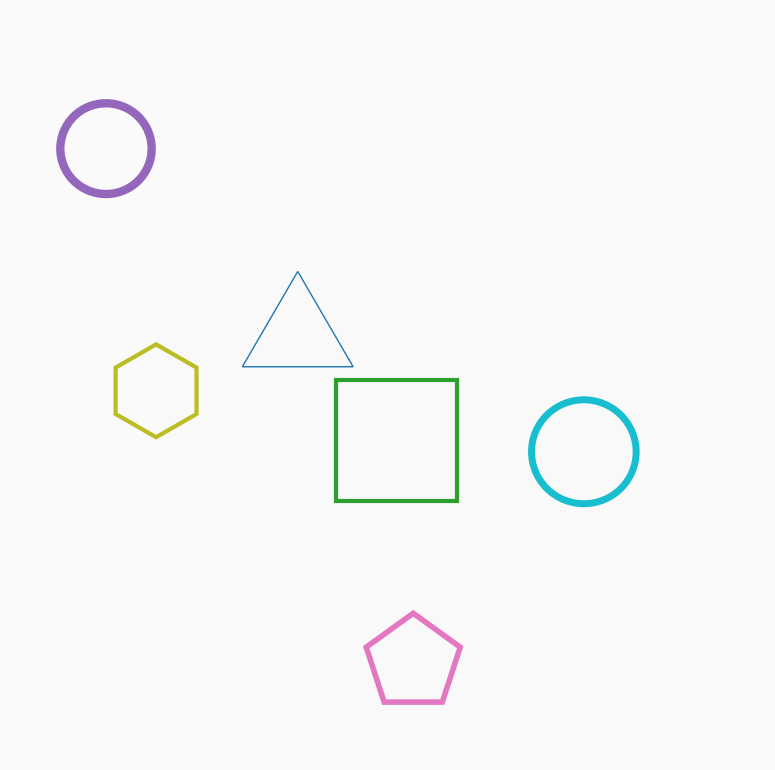[{"shape": "triangle", "thickness": 0.5, "radius": 0.41, "center": [0.384, 0.565]}, {"shape": "square", "thickness": 1.5, "radius": 0.39, "center": [0.511, 0.428]}, {"shape": "circle", "thickness": 3, "radius": 0.29, "center": [0.137, 0.807]}, {"shape": "pentagon", "thickness": 2, "radius": 0.32, "center": [0.533, 0.14]}, {"shape": "hexagon", "thickness": 1.5, "radius": 0.3, "center": [0.201, 0.492]}, {"shape": "circle", "thickness": 2.5, "radius": 0.34, "center": [0.753, 0.413]}]